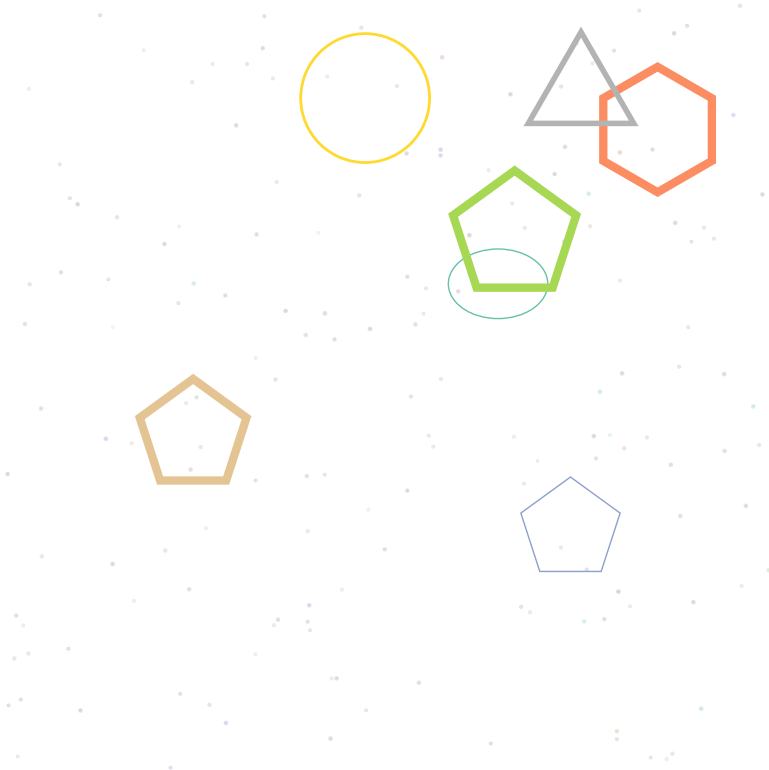[{"shape": "oval", "thickness": 0.5, "radius": 0.32, "center": [0.647, 0.631]}, {"shape": "hexagon", "thickness": 3, "radius": 0.41, "center": [0.854, 0.832]}, {"shape": "pentagon", "thickness": 0.5, "radius": 0.34, "center": [0.741, 0.313]}, {"shape": "pentagon", "thickness": 3, "radius": 0.42, "center": [0.668, 0.694]}, {"shape": "circle", "thickness": 1, "radius": 0.42, "center": [0.474, 0.873]}, {"shape": "pentagon", "thickness": 3, "radius": 0.36, "center": [0.251, 0.435]}, {"shape": "triangle", "thickness": 2, "radius": 0.4, "center": [0.755, 0.879]}]